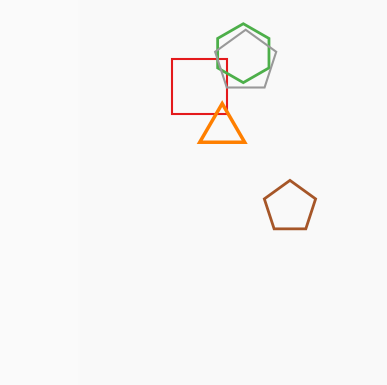[{"shape": "square", "thickness": 1.5, "radius": 0.36, "center": [0.516, 0.775]}, {"shape": "hexagon", "thickness": 2, "radius": 0.38, "center": [0.628, 0.862]}, {"shape": "triangle", "thickness": 2.5, "radius": 0.33, "center": [0.573, 0.664]}, {"shape": "pentagon", "thickness": 2, "radius": 0.35, "center": [0.748, 0.462]}, {"shape": "pentagon", "thickness": 1.5, "radius": 0.41, "center": [0.634, 0.84]}]